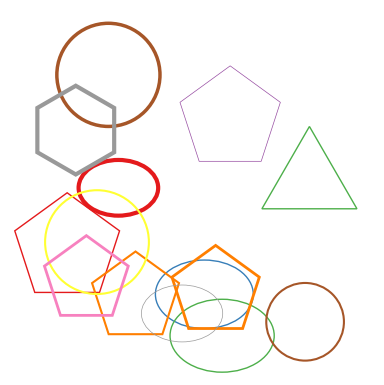[{"shape": "oval", "thickness": 3, "radius": 0.52, "center": [0.307, 0.512]}, {"shape": "pentagon", "thickness": 1, "radius": 0.72, "center": [0.174, 0.356]}, {"shape": "oval", "thickness": 1, "radius": 0.64, "center": [0.531, 0.236]}, {"shape": "oval", "thickness": 1, "radius": 0.68, "center": [0.577, 0.128]}, {"shape": "triangle", "thickness": 1, "radius": 0.71, "center": [0.804, 0.529]}, {"shape": "pentagon", "thickness": 0.5, "radius": 0.69, "center": [0.598, 0.692]}, {"shape": "pentagon", "thickness": 1.5, "radius": 0.59, "center": [0.352, 0.228]}, {"shape": "pentagon", "thickness": 2, "radius": 0.6, "center": [0.56, 0.243]}, {"shape": "circle", "thickness": 1.5, "radius": 0.67, "center": [0.252, 0.371]}, {"shape": "circle", "thickness": 1.5, "radius": 0.5, "center": [0.792, 0.164]}, {"shape": "circle", "thickness": 2.5, "radius": 0.67, "center": [0.282, 0.806]}, {"shape": "pentagon", "thickness": 2, "radius": 0.57, "center": [0.224, 0.273]}, {"shape": "oval", "thickness": 0.5, "radius": 0.53, "center": [0.473, 0.186]}, {"shape": "hexagon", "thickness": 3, "radius": 0.58, "center": [0.197, 0.662]}]